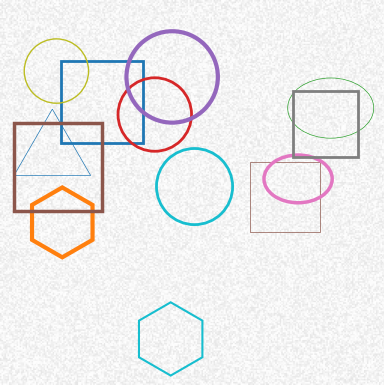[{"shape": "square", "thickness": 2, "radius": 0.53, "center": [0.265, 0.736]}, {"shape": "triangle", "thickness": 0.5, "radius": 0.57, "center": [0.136, 0.602]}, {"shape": "hexagon", "thickness": 3, "radius": 0.45, "center": [0.162, 0.422]}, {"shape": "oval", "thickness": 0.5, "radius": 0.56, "center": [0.859, 0.719]}, {"shape": "circle", "thickness": 2, "radius": 0.48, "center": [0.402, 0.703]}, {"shape": "circle", "thickness": 3, "radius": 0.59, "center": [0.447, 0.8]}, {"shape": "square", "thickness": 0.5, "radius": 0.45, "center": [0.74, 0.488]}, {"shape": "square", "thickness": 2.5, "radius": 0.57, "center": [0.152, 0.566]}, {"shape": "oval", "thickness": 2.5, "radius": 0.44, "center": [0.774, 0.535]}, {"shape": "square", "thickness": 2, "radius": 0.42, "center": [0.845, 0.678]}, {"shape": "circle", "thickness": 1, "radius": 0.42, "center": [0.146, 0.815]}, {"shape": "hexagon", "thickness": 1.5, "radius": 0.48, "center": [0.443, 0.12]}, {"shape": "circle", "thickness": 2, "radius": 0.49, "center": [0.505, 0.515]}]